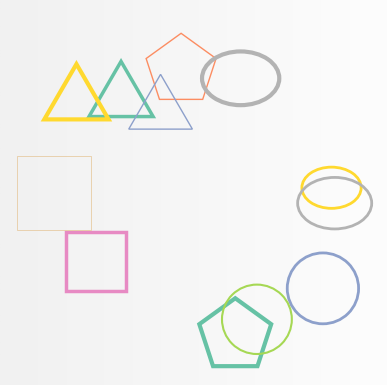[{"shape": "triangle", "thickness": 2.5, "radius": 0.48, "center": [0.312, 0.745]}, {"shape": "pentagon", "thickness": 3, "radius": 0.49, "center": [0.607, 0.128]}, {"shape": "pentagon", "thickness": 1, "radius": 0.47, "center": [0.467, 0.819]}, {"shape": "circle", "thickness": 2, "radius": 0.46, "center": [0.833, 0.251]}, {"shape": "triangle", "thickness": 1, "radius": 0.47, "center": [0.414, 0.712]}, {"shape": "square", "thickness": 2.5, "radius": 0.38, "center": [0.248, 0.32]}, {"shape": "circle", "thickness": 1.5, "radius": 0.45, "center": [0.663, 0.171]}, {"shape": "oval", "thickness": 2, "radius": 0.38, "center": [0.856, 0.512]}, {"shape": "triangle", "thickness": 3, "radius": 0.48, "center": [0.197, 0.738]}, {"shape": "square", "thickness": 0.5, "radius": 0.48, "center": [0.139, 0.499]}, {"shape": "oval", "thickness": 2, "radius": 0.48, "center": [0.864, 0.472]}, {"shape": "oval", "thickness": 3, "radius": 0.5, "center": [0.621, 0.797]}]